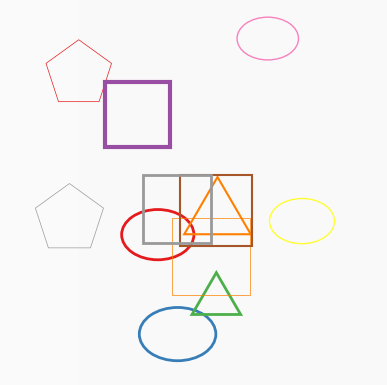[{"shape": "oval", "thickness": 2, "radius": 0.47, "center": [0.407, 0.391]}, {"shape": "pentagon", "thickness": 0.5, "radius": 0.44, "center": [0.203, 0.808]}, {"shape": "oval", "thickness": 2, "radius": 0.49, "center": [0.458, 0.132]}, {"shape": "triangle", "thickness": 2, "radius": 0.36, "center": [0.558, 0.219]}, {"shape": "square", "thickness": 3, "radius": 0.42, "center": [0.355, 0.703]}, {"shape": "square", "thickness": 0.5, "radius": 0.5, "center": [0.544, 0.335]}, {"shape": "triangle", "thickness": 1.5, "radius": 0.5, "center": [0.561, 0.441]}, {"shape": "oval", "thickness": 1, "radius": 0.42, "center": [0.779, 0.426]}, {"shape": "square", "thickness": 1.5, "radius": 0.46, "center": [0.558, 0.453]}, {"shape": "oval", "thickness": 1, "radius": 0.4, "center": [0.691, 0.9]}, {"shape": "pentagon", "thickness": 0.5, "radius": 0.46, "center": [0.179, 0.431]}, {"shape": "square", "thickness": 2, "radius": 0.44, "center": [0.456, 0.457]}]